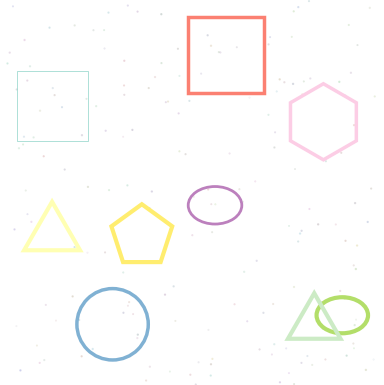[{"shape": "square", "thickness": 0.5, "radius": 0.46, "center": [0.137, 0.725]}, {"shape": "triangle", "thickness": 3, "radius": 0.42, "center": [0.135, 0.392]}, {"shape": "square", "thickness": 2.5, "radius": 0.49, "center": [0.586, 0.858]}, {"shape": "circle", "thickness": 2.5, "radius": 0.46, "center": [0.292, 0.158]}, {"shape": "oval", "thickness": 3, "radius": 0.33, "center": [0.889, 0.181]}, {"shape": "hexagon", "thickness": 2.5, "radius": 0.49, "center": [0.84, 0.684]}, {"shape": "oval", "thickness": 2, "radius": 0.35, "center": [0.558, 0.467]}, {"shape": "triangle", "thickness": 3, "radius": 0.39, "center": [0.816, 0.16]}, {"shape": "pentagon", "thickness": 3, "radius": 0.42, "center": [0.368, 0.386]}]